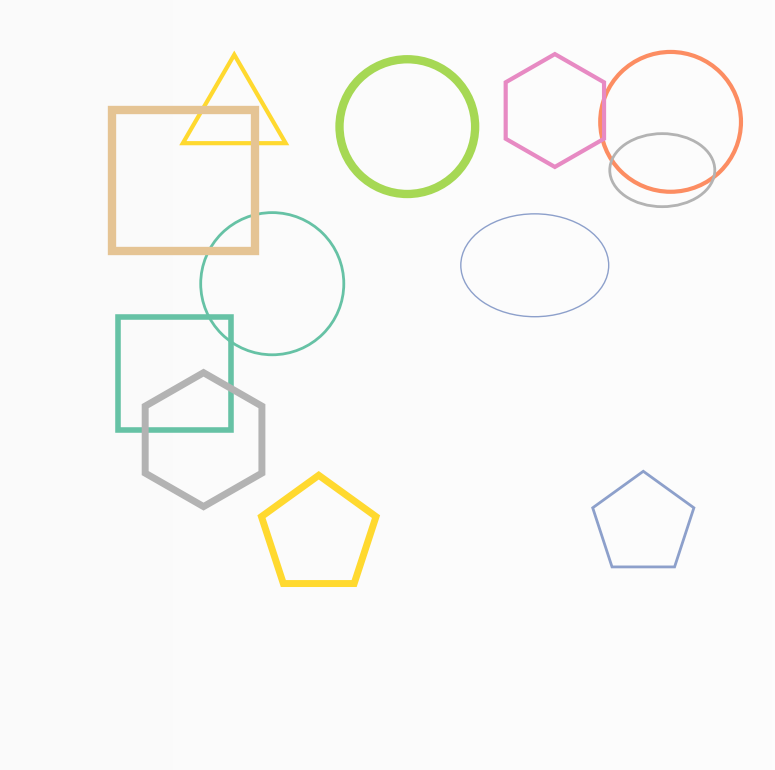[{"shape": "square", "thickness": 2, "radius": 0.37, "center": [0.225, 0.515]}, {"shape": "circle", "thickness": 1, "radius": 0.46, "center": [0.351, 0.632]}, {"shape": "circle", "thickness": 1.5, "radius": 0.45, "center": [0.865, 0.842]}, {"shape": "oval", "thickness": 0.5, "radius": 0.48, "center": [0.69, 0.655]}, {"shape": "pentagon", "thickness": 1, "radius": 0.34, "center": [0.83, 0.319]}, {"shape": "hexagon", "thickness": 1.5, "radius": 0.37, "center": [0.716, 0.856]}, {"shape": "circle", "thickness": 3, "radius": 0.44, "center": [0.526, 0.836]}, {"shape": "pentagon", "thickness": 2.5, "radius": 0.39, "center": [0.411, 0.305]}, {"shape": "triangle", "thickness": 1.5, "radius": 0.38, "center": [0.302, 0.852]}, {"shape": "square", "thickness": 3, "radius": 0.46, "center": [0.237, 0.766]}, {"shape": "hexagon", "thickness": 2.5, "radius": 0.43, "center": [0.263, 0.429]}, {"shape": "oval", "thickness": 1, "radius": 0.34, "center": [0.855, 0.779]}]